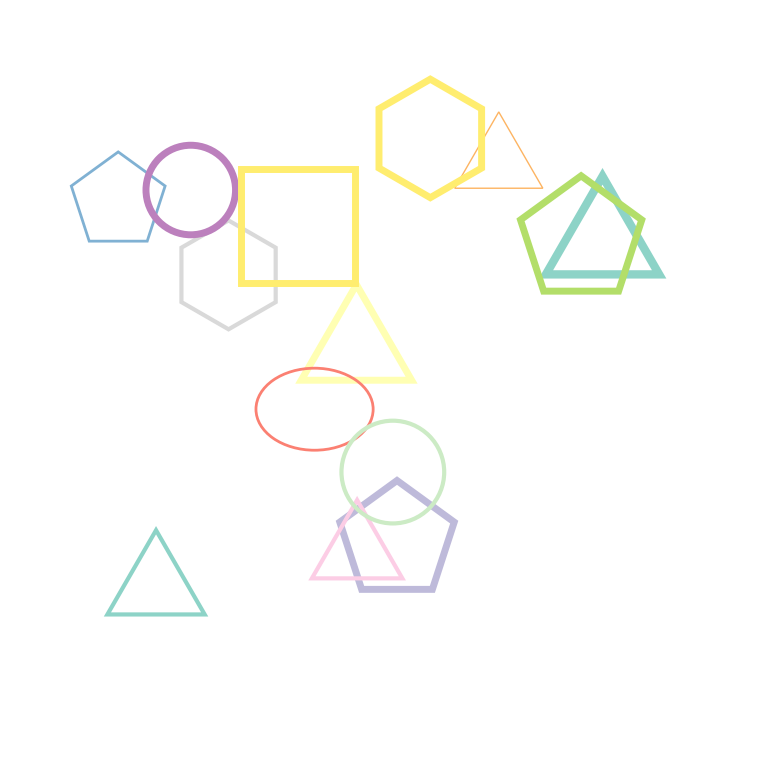[{"shape": "triangle", "thickness": 1.5, "radius": 0.36, "center": [0.203, 0.238]}, {"shape": "triangle", "thickness": 3, "radius": 0.42, "center": [0.782, 0.686]}, {"shape": "triangle", "thickness": 2.5, "radius": 0.41, "center": [0.463, 0.548]}, {"shape": "pentagon", "thickness": 2.5, "radius": 0.39, "center": [0.516, 0.298]}, {"shape": "oval", "thickness": 1, "radius": 0.38, "center": [0.409, 0.469]}, {"shape": "pentagon", "thickness": 1, "radius": 0.32, "center": [0.154, 0.739]}, {"shape": "triangle", "thickness": 0.5, "radius": 0.33, "center": [0.648, 0.789]}, {"shape": "pentagon", "thickness": 2.5, "radius": 0.41, "center": [0.755, 0.689]}, {"shape": "triangle", "thickness": 1.5, "radius": 0.34, "center": [0.464, 0.283]}, {"shape": "hexagon", "thickness": 1.5, "radius": 0.35, "center": [0.297, 0.643]}, {"shape": "circle", "thickness": 2.5, "radius": 0.29, "center": [0.248, 0.753]}, {"shape": "circle", "thickness": 1.5, "radius": 0.33, "center": [0.51, 0.387]}, {"shape": "hexagon", "thickness": 2.5, "radius": 0.38, "center": [0.559, 0.82]}, {"shape": "square", "thickness": 2.5, "radius": 0.37, "center": [0.387, 0.707]}]